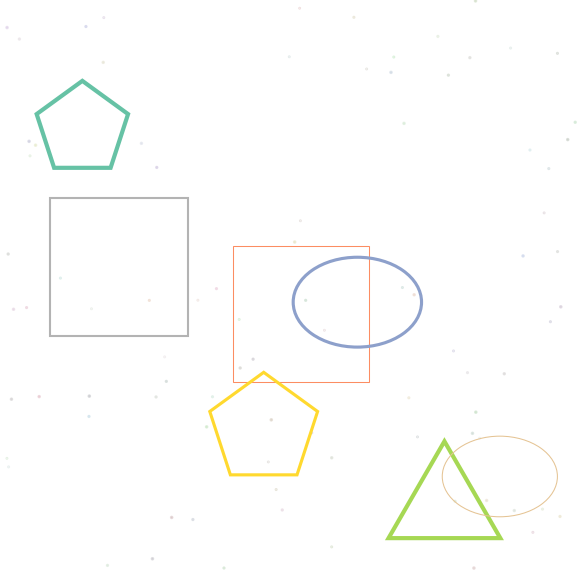[{"shape": "pentagon", "thickness": 2, "radius": 0.42, "center": [0.143, 0.776]}, {"shape": "square", "thickness": 0.5, "radius": 0.59, "center": [0.521, 0.455]}, {"shape": "oval", "thickness": 1.5, "radius": 0.56, "center": [0.619, 0.476]}, {"shape": "triangle", "thickness": 2, "radius": 0.56, "center": [0.77, 0.123]}, {"shape": "pentagon", "thickness": 1.5, "radius": 0.49, "center": [0.457, 0.256]}, {"shape": "oval", "thickness": 0.5, "radius": 0.5, "center": [0.866, 0.174]}, {"shape": "square", "thickness": 1, "radius": 0.6, "center": [0.206, 0.537]}]